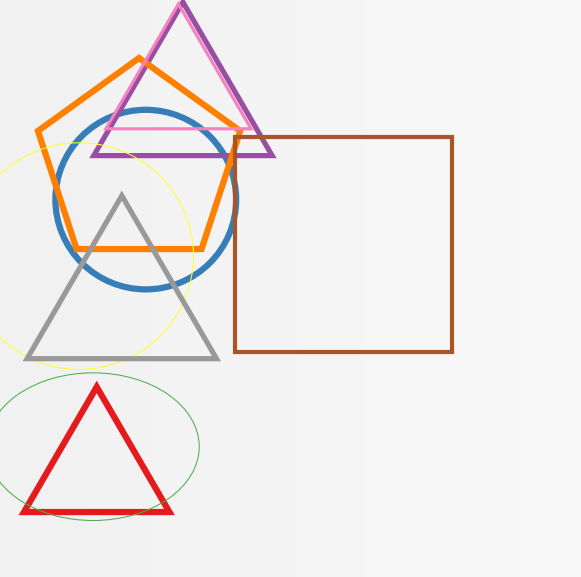[{"shape": "triangle", "thickness": 3, "radius": 0.72, "center": [0.166, 0.185]}, {"shape": "circle", "thickness": 3, "radius": 0.78, "center": [0.251, 0.654]}, {"shape": "oval", "thickness": 0.5, "radius": 0.91, "center": [0.16, 0.226]}, {"shape": "triangle", "thickness": 2.5, "radius": 0.89, "center": [0.315, 0.818]}, {"shape": "pentagon", "thickness": 3, "radius": 0.91, "center": [0.239, 0.716]}, {"shape": "circle", "thickness": 0.5, "radius": 0.98, "center": [0.137, 0.556]}, {"shape": "square", "thickness": 2, "radius": 0.93, "center": [0.591, 0.576]}, {"shape": "triangle", "thickness": 1.5, "radius": 0.72, "center": [0.307, 0.848]}, {"shape": "triangle", "thickness": 2.5, "radius": 0.94, "center": [0.21, 0.472]}]